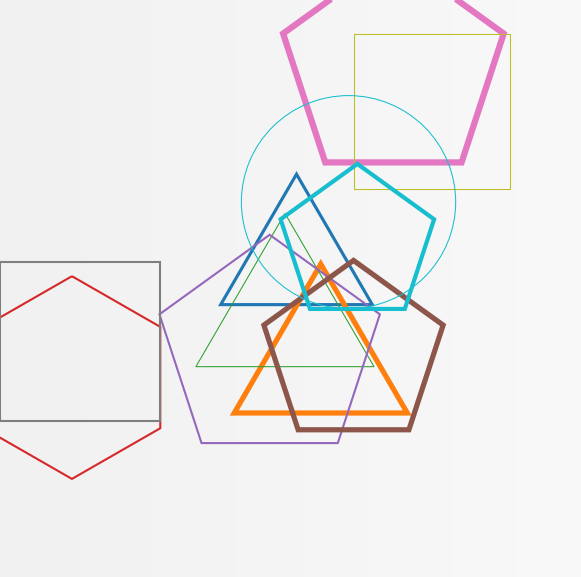[{"shape": "triangle", "thickness": 1.5, "radius": 0.75, "center": [0.51, 0.547]}, {"shape": "triangle", "thickness": 2.5, "radius": 0.86, "center": [0.552, 0.37]}, {"shape": "triangle", "thickness": 0.5, "radius": 0.88, "center": [0.49, 0.453]}, {"shape": "hexagon", "thickness": 1, "radius": 0.88, "center": [0.124, 0.345]}, {"shape": "pentagon", "thickness": 1, "radius": 1.0, "center": [0.464, 0.393]}, {"shape": "pentagon", "thickness": 2.5, "radius": 0.81, "center": [0.608, 0.386]}, {"shape": "pentagon", "thickness": 3, "radius": 1.0, "center": [0.677, 0.879]}, {"shape": "square", "thickness": 1, "radius": 0.69, "center": [0.137, 0.408]}, {"shape": "square", "thickness": 0.5, "radius": 0.67, "center": [0.742, 0.806]}, {"shape": "circle", "thickness": 0.5, "radius": 0.92, "center": [0.6, 0.649]}, {"shape": "pentagon", "thickness": 2, "radius": 0.69, "center": [0.615, 0.576]}]